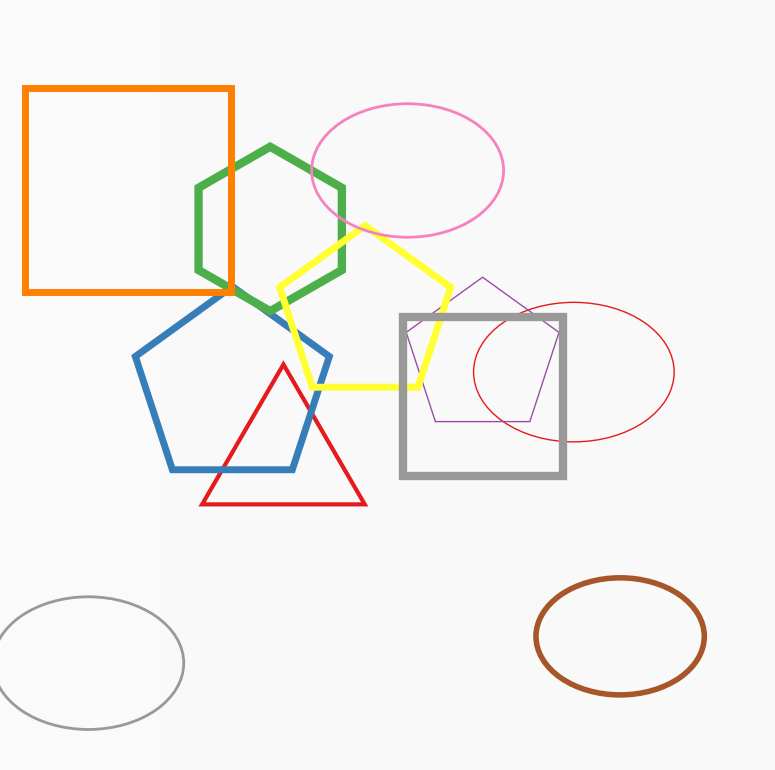[{"shape": "oval", "thickness": 0.5, "radius": 0.65, "center": [0.74, 0.517]}, {"shape": "triangle", "thickness": 1.5, "radius": 0.61, "center": [0.366, 0.406]}, {"shape": "pentagon", "thickness": 2.5, "radius": 0.66, "center": [0.3, 0.496]}, {"shape": "hexagon", "thickness": 3, "radius": 0.53, "center": [0.349, 0.703]}, {"shape": "pentagon", "thickness": 0.5, "radius": 0.52, "center": [0.623, 0.536]}, {"shape": "square", "thickness": 2.5, "radius": 0.66, "center": [0.166, 0.754]}, {"shape": "pentagon", "thickness": 2.5, "radius": 0.58, "center": [0.471, 0.591]}, {"shape": "oval", "thickness": 2, "radius": 0.54, "center": [0.8, 0.174]}, {"shape": "oval", "thickness": 1, "radius": 0.62, "center": [0.526, 0.779]}, {"shape": "oval", "thickness": 1, "radius": 0.62, "center": [0.114, 0.139]}, {"shape": "square", "thickness": 3, "radius": 0.52, "center": [0.623, 0.485]}]